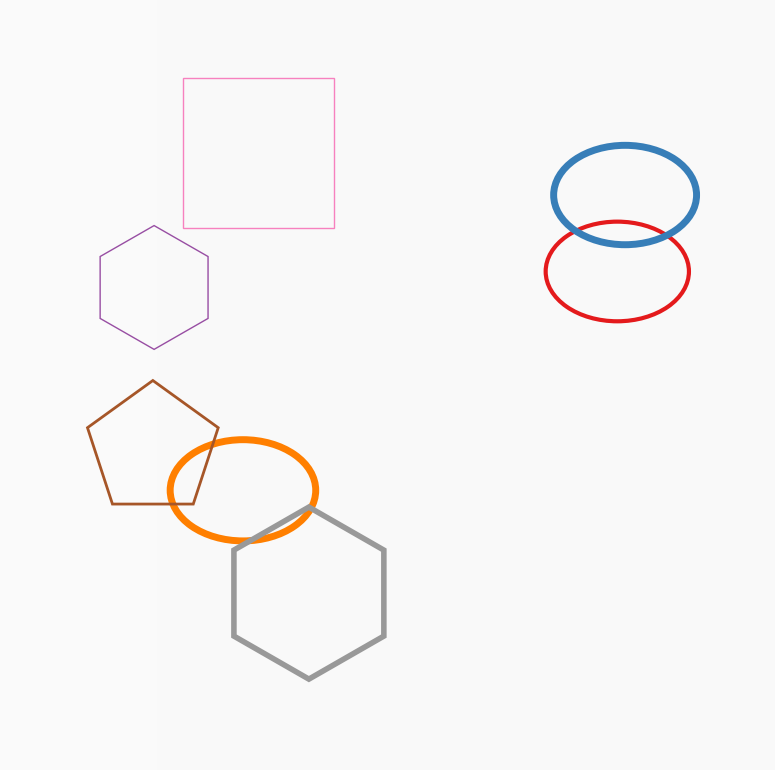[{"shape": "oval", "thickness": 1.5, "radius": 0.46, "center": [0.797, 0.647]}, {"shape": "oval", "thickness": 2.5, "radius": 0.46, "center": [0.807, 0.747]}, {"shape": "hexagon", "thickness": 0.5, "radius": 0.4, "center": [0.199, 0.627]}, {"shape": "oval", "thickness": 2.5, "radius": 0.47, "center": [0.313, 0.363]}, {"shape": "pentagon", "thickness": 1, "radius": 0.44, "center": [0.197, 0.417]}, {"shape": "square", "thickness": 0.5, "radius": 0.49, "center": [0.333, 0.801]}, {"shape": "hexagon", "thickness": 2, "radius": 0.56, "center": [0.399, 0.23]}]